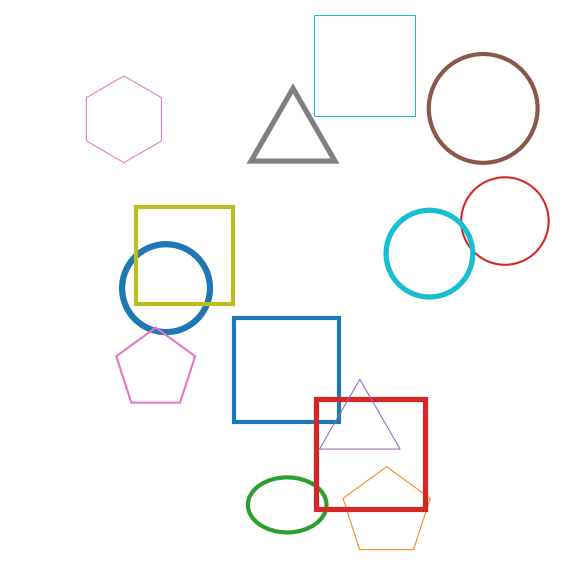[{"shape": "square", "thickness": 2, "radius": 0.45, "center": [0.496, 0.358]}, {"shape": "circle", "thickness": 3, "radius": 0.38, "center": [0.288, 0.5]}, {"shape": "pentagon", "thickness": 0.5, "radius": 0.4, "center": [0.669, 0.112]}, {"shape": "oval", "thickness": 2, "radius": 0.34, "center": [0.497, 0.125]}, {"shape": "square", "thickness": 2.5, "radius": 0.47, "center": [0.641, 0.213]}, {"shape": "circle", "thickness": 1, "radius": 0.38, "center": [0.874, 0.616]}, {"shape": "triangle", "thickness": 0.5, "radius": 0.4, "center": [0.623, 0.262]}, {"shape": "circle", "thickness": 2, "radius": 0.47, "center": [0.837, 0.811]}, {"shape": "hexagon", "thickness": 0.5, "radius": 0.38, "center": [0.215, 0.793]}, {"shape": "pentagon", "thickness": 1, "radius": 0.36, "center": [0.27, 0.36]}, {"shape": "triangle", "thickness": 2.5, "radius": 0.42, "center": [0.507, 0.762]}, {"shape": "square", "thickness": 2, "radius": 0.42, "center": [0.319, 0.556]}, {"shape": "circle", "thickness": 2.5, "radius": 0.38, "center": [0.744, 0.56]}, {"shape": "square", "thickness": 0.5, "radius": 0.44, "center": [0.631, 0.886]}]